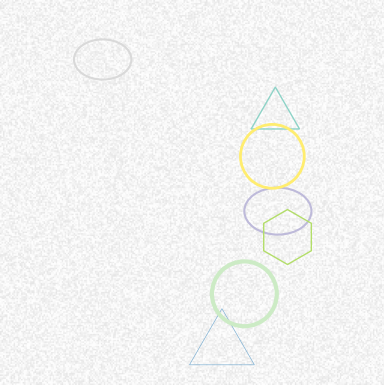[{"shape": "triangle", "thickness": 1, "radius": 0.36, "center": [0.715, 0.701]}, {"shape": "oval", "thickness": 1.5, "radius": 0.44, "center": [0.722, 0.452]}, {"shape": "triangle", "thickness": 0.5, "radius": 0.49, "center": [0.576, 0.101]}, {"shape": "hexagon", "thickness": 1, "radius": 0.36, "center": [0.747, 0.384]}, {"shape": "oval", "thickness": 1.5, "radius": 0.37, "center": [0.267, 0.845]}, {"shape": "circle", "thickness": 3, "radius": 0.42, "center": [0.635, 0.237]}, {"shape": "circle", "thickness": 2, "radius": 0.41, "center": [0.707, 0.594]}]